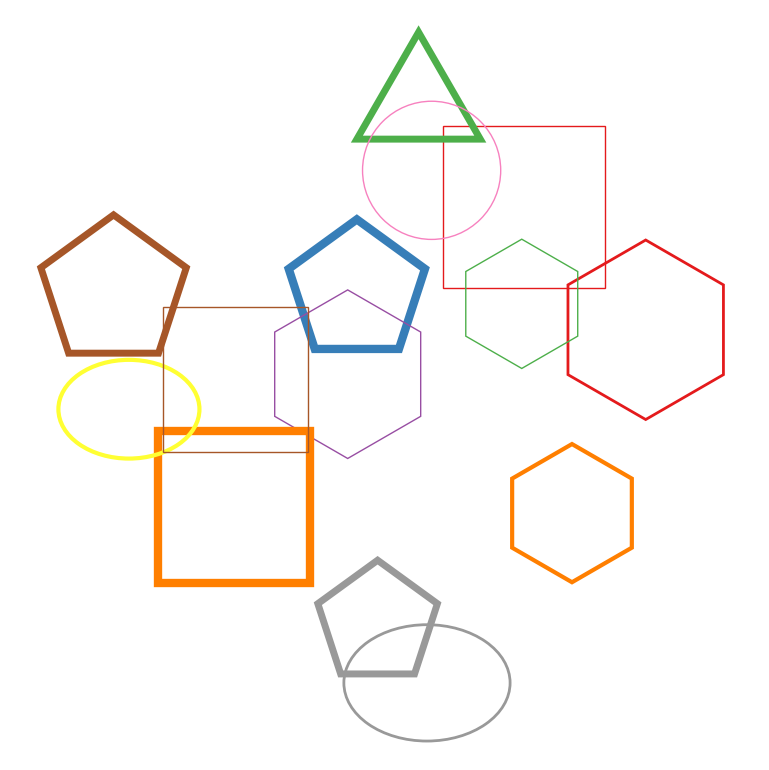[{"shape": "hexagon", "thickness": 1, "radius": 0.58, "center": [0.839, 0.572]}, {"shape": "square", "thickness": 0.5, "radius": 0.53, "center": [0.681, 0.732]}, {"shape": "pentagon", "thickness": 3, "radius": 0.47, "center": [0.463, 0.622]}, {"shape": "hexagon", "thickness": 0.5, "radius": 0.42, "center": [0.678, 0.605]}, {"shape": "triangle", "thickness": 2.5, "radius": 0.46, "center": [0.544, 0.866]}, {"shape": "hexagon", "thickness": 0.5, "radius": 0.55, "center": [0.452, 0.514]}, {"shape": "hexagon", "thickness": 1.5, "radius": 0.45, "center": [0.743, 0.334]}, {"shape": "square", "thickness": 3, "radius": 0.49, "center": [0.304, 0.341]}, {"shape": "oval", "thickness": 1.5, "radius": 0.46, "center": [0.167, 0.469]}, {"shape": "pentagon", "thickness": 2.5, "radius": 0.5, "center": [0.148, 0.622]}, {"shape": "square", "thickness": 0.5, "radius": 0.47, "center": [0.306, 0.507]}, {"shape": "circle", "thickness": 0.5, "radius": 0.45, "center": [0.561, 0.779]}, {"shape": "pentagon", "thickness": 2.5, "radius": 0.41, "center": [0.49, 0.191]}, {"shape": "oval", "thickness": 1, "radius": 0.54, "center": [0.555, 0.113]}]